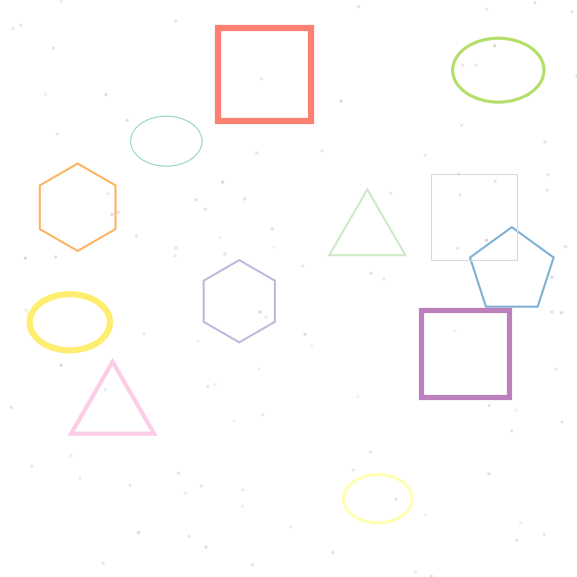[{"shape": "oval", "thickness": 0.5, "radius": 0.31, "center": [0.288, 0.755]}, {"shape": "oval", "thickness": 1.5, "radius": 0.3, "center": [0.654, 0.136]}, {"shape": "hexagon", "thickness": 1, "radius": 0.36, "center": [0.414, 0.478]}, {"shape": "square", "thickness": 3, "radius": 0.41, "center": [0.458, 0.87]}, {"shape": "pentagon", "thickness": 1, "radius": 0.38, "center": [0.886, 0.53]}, {"shape": "hexagon", "thickness": 1, "radius": 0.38, "center": [0.134, 0.64]}, {"shape": "oval", "thickness": 1.5, "radius": 0.4, "center": [0.863, 0.878]}, {"shape": "triangle", "thickness": 2, "radius": 0.42, "center": [0.195, 0.29]}, {"shape": "square", "thickness": 0.5, "radius": 0.37, "center": [0.821, 0.624]}, {"shape": "square", "thickness": 2.5, "radius": 0.38, "center": [0.805, 0.387]}, {"shape": "triangle", "thickness": 1, "radius": 0.38, "center": [0.636, 0.595]}, {"shape": "oval", "thickness": 3, "radius": 0.35, "center": [0.121, 0.441]}]